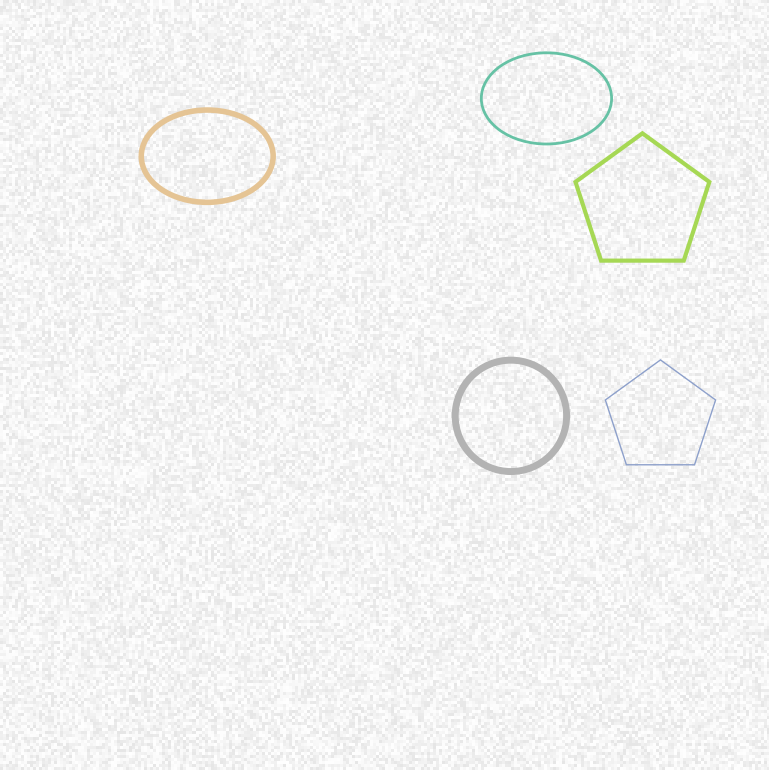[{"shape": "oval", "thickness": 1, "radius": 0.42, "center": [0.71, 0.872]}, {"shape": "pentagon", "thickness": 0.5, "radius": 0.38, "center": [0.858, 0.457]}, {"shape": "pentagon", "thickness": 1.5, "radius": 0.46, "center": [0.834, 0.735]}, {"shape": "oval", "thickness": 2, "radius": 0.43, "center": [0.269, 0.797]}, {"shape": "circle", "thickness": 2.5, "radius": 0.36, "center": [0.664, 0.46]}]